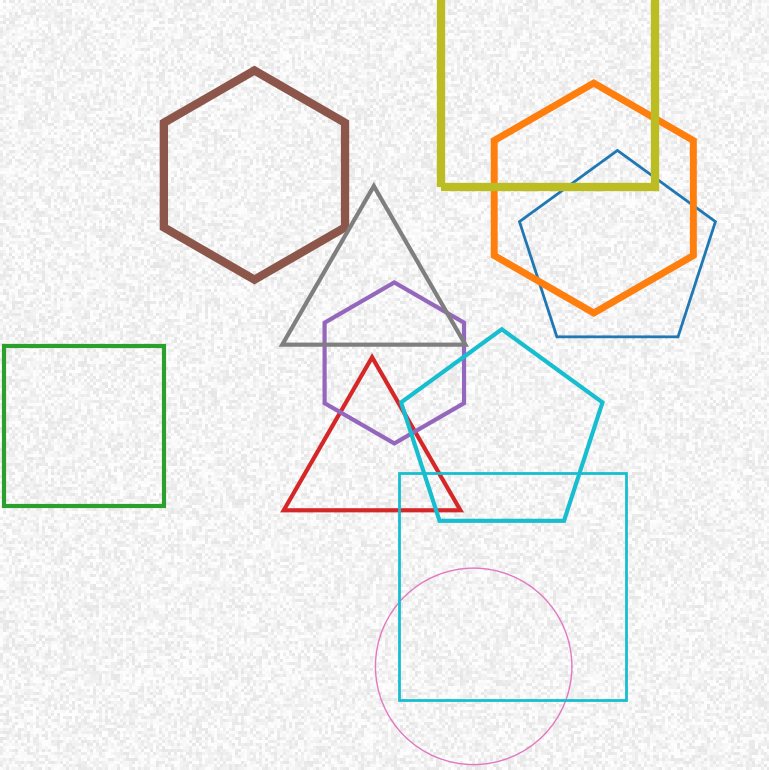[{"shape": "pentagon", "thickness": 1, "radius": 0.67, "center": [0.802, 0.671]}, {"shape": "hexagon", "thickness": 2.5, "radius": 0.75, "center": [0.771, 0.743]}, {"shape": "square", "thickness": 1.5, "radius": 0.52, "center": [0.109, 0.447]}, {"shape": "triangle", "thickness": 1.5, "radius": 0.66, "center": [0.483, 0.404]}, {"shape": "hexagon", "thickness": 1.5, "radius": 0.52, "center": [0.512, 0.529]}, {"shape": "hexagon", "thickness": 3, "radius": 0.68, "center": [0.33, 0.773]}, {"shape": "circle", "thickness": 0.5, "radius": 0.64, "center": [0.615, 0.135]}, {"shape": "triangle", "thickness": 1.5, "radius": 0.69, "center": [0.485, 0.621]}, {"shape": "square", "thickness": 3, "radius": 0.7, "center": [0.712, 0.896]}, {"shape": "square", "thickness": 1, "radius": 0.74, "center": [0.665, 0.238]}, {"shape": "pentagon", "thickness": 1.5, "radius": 0.69, "center": [0.652, 0.435]}]